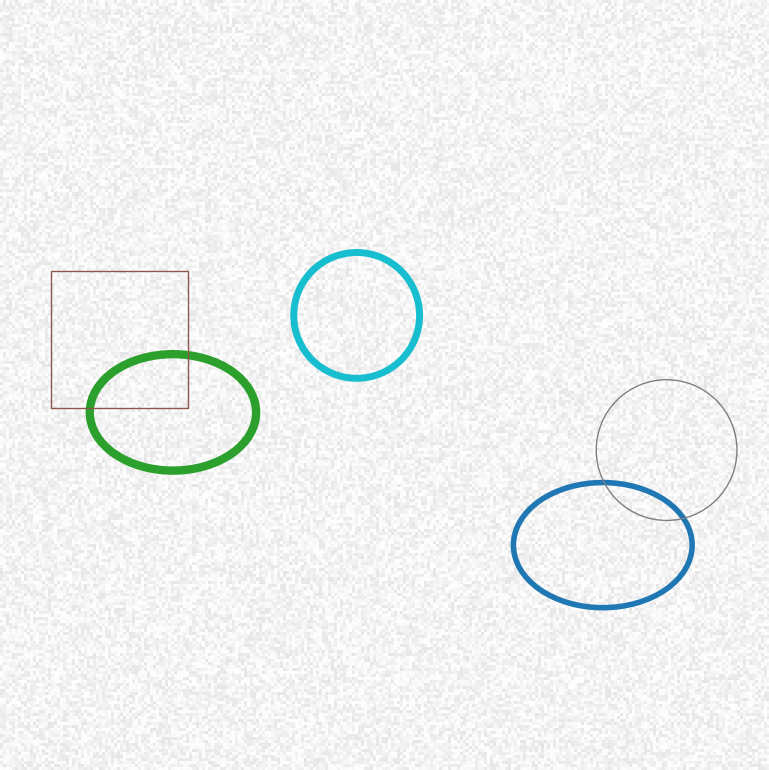[{"shape": "oval", "thickness": 2, "radius": 0.58, "center": [0.783, 0.292]}, {"shape": "oval", "thickness": 3, "radius": 0.54, "center": [0.225, 0.464]}, {"shape": "square", "thickness": 0.5, "radius": 0.45, "center": [0.155, 0.56]}, {"shape": "circle", "thickness": 0.5, "radius": 0.46, "center": [0.866, 0.415]}, {"shape": "circle", "thickness": 2.5, "radius": 0.41, "center": [0.463, 0.59]}]